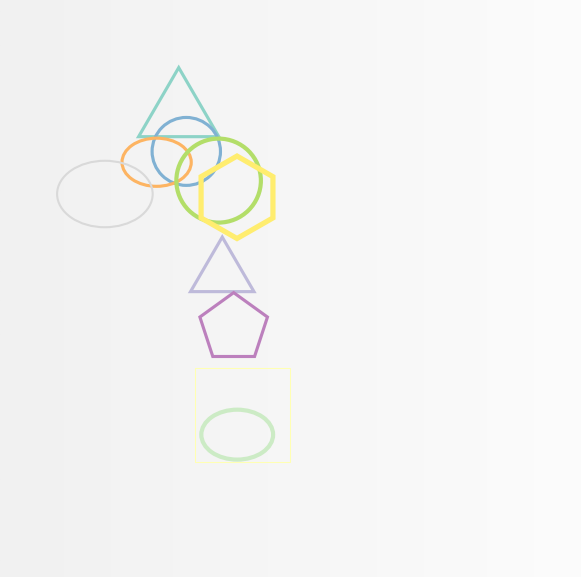[{"shape": "triangle", "thickness": 1.5, "radius": 0.4, "center": [0.307, 0.802]}, {"shape": "square", "thickness": 0.5, "radius": 0.41, "center": [0.417, 0.28]}, {"shape": "triangle", "thickness": 1.5, "radius": 0.31, "center": [0.382, 0.526]}, {"shape": "circle", "thickness": 1.5, "radius": 0.29, "center": [0.32, 0.737]}, {"shape": "oval", "thickness": 1.5, "radius": 0.3, "center": [0.269, 0.718]}, {"shape": "circle", "thickness": 2, "radius": 0.36, "center": [0.376, 0.686]}, {"shape": "oval", "thickness": 1, "radius": 0.41, "center": [0.18, 0.663]}, {"shape": "pentagon", "thickness": 1.5, "radius": 0.31, "center": [0.402, 0.431]}, {"shape": "oval", "thickness": 2, "radius": 0.31, "center": [0.408, 0.247]}, {"shape": "hexagon", "thickness": 2.5, "radius": 0.36, "center": [0.408, 0.658]}]